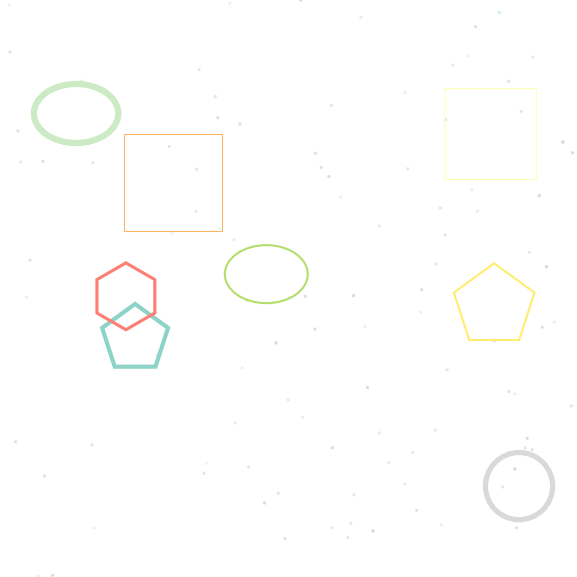[{"shape": "pentagon", "thickness": 2, "radius": 0.3, "center": [0.234, 0.413]}, {"shape": "square", "thickness": 0.5, "radius": 0.4, "center": [0.849, 0.768]}, {"shape": "hexagon", "thickness": 1.5, "radius": 0.29, "center": [0.218, 0.486]}, {"shape": "square", "thickness": 0.5, "radius": 0.42, "center": [0.3, 0.683]}, {"shape": "oval", "thickness": 1, "radius": 0.36, "center": [0.461, 0.524]}, {"shape": "circle", "thickness": 2.5, "radius": 0.29, "center": [0.899, 0.157]}, {"shape": "oval", "thickness": 3, "radius": 0.37, "center": [0.132, 0.803]}, {"shape": "pentagon", "thickness": 1, "radius": 0.37, "center": [0.856, 0.47]}]